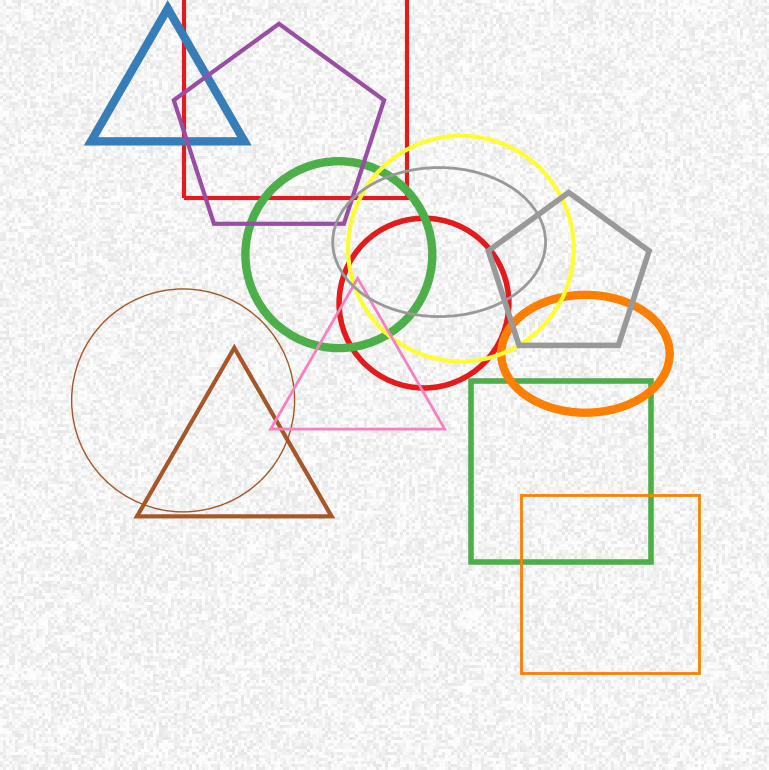[{"shape": "square", "thickness": 1.5, "radius": 0.72, "center": [0.384, 0.887]}, {"shape": "circle", "thickness": 2, "radius": 0.55, "center": [0.551, 0.606]}, {"shape": "triangle", "thickness": 3, "radius": 0.58, "center": [0.218, 0.874]}, {"shape": "circle", "thickness": 3, "radius": 0.61, "center": [0.44, 0.669]}, {"shape": "square", "thickness": 2, "radius": 0.59, "center": [0.729, 0.388]}, {"shape": "pentagon", "thickness": 1.5, "radius": 0.72, "center": [0.362, 0.826]}, {"shape": "oval", "thickness": 3, "radius": 0.55, "center": [0.76, 0.541]}, {"shape": "square", "thickness": 1, "radius": 0.58, "center": [0.792, 0.241]}, {"shape": "circle", "thickness": 1.5, "radius": 0.73, "center": [0.599, 0.677]}, {"shape": "circle", "thickness": 0.5, "radius": 0.72, "center": [0.238, 0.48]}, {"shape": "triangle", "thickness": 1.5, "radius": 0.73, "center": [0.304, 0.402]}, {"shape": "triangle", "thickness": 1, "radius": 0.65, "center": [0.465, 0.508]}, {"shape": "oval", "thickness": 1, "radius": 0.69, "center": [0.57, 0.686]}, {"shape": "pentagon", "thickness": 2, "radius": 0.55, "center": [0.739, 0.64]}]